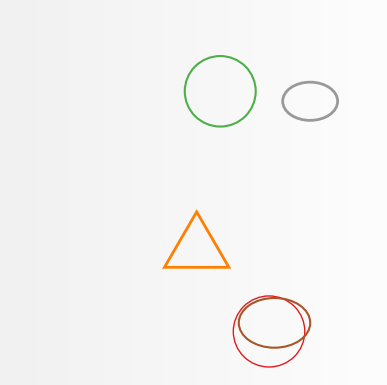[{"shape": "circle", "thickness": 1, "radius": 0.46, "center": [0.694, 0.139]}, {"shape": "circle", "thickness": 1.5, "radius": 0.46, "center": [0.568, 0.763]}, {"shape": "triangle", "thickness": 2, "radius": 0.48, "center": [0.508, 0.354]}, {"shape": "oval", "thickness": 1.5, "radius": 0.46, "center": [0.708, 0.161]}, {"shape": "oval", "thickness": 2, "radius": 0.35, "center": [0.8, 0.737]}]